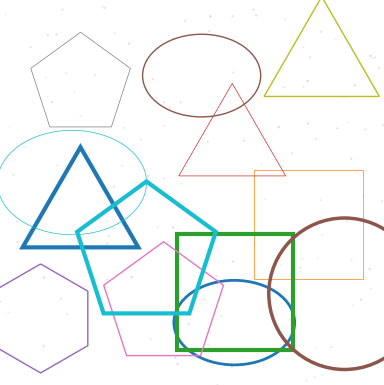[{"shape": "oval", "thickness": 2, "radius": 0.78, "center": [0.608, 0.162]}, {"shape": "triangle", "thickness": 3, "radius": 0.87, "center": [0.209, 0.444]}, {"shape": "square", "thickness": 0.5, "radius": 0.71, "center": [0.802, 0.418]}, {"shape": "square", "thickness": 3, "radius": 0.75, "center": [0.611, 0.242]}, {"shape": "triangle", "thickness": 0.5, "radius": 0.8, "center": [0.603, 0.623]}, {"shape": "hexagon", "thickness": 1, "radius": 0.71, "center": [0.105, 0.173]}, {"shape": "oval", "thickness": 1, "radius": 0.77, "center": [0.524, 0.804]}, {"shape": "circle", "thickness": 2.5, "radius": 0.98, "center": [0.895, 0.237]}, {"shape": "pentagon", "thickness": 1, "radius": 0.82, "center": [0.425, 0.209]}, {"shape": "pentagon", "thickness": 0.5, "radius": 0.68, "center": [0.209, 0.78]}, {"shape": "triangle", "thickness": 1, "radius": 0.86, "center": [0.836, 0.836]}, {"shape": "pentagon", "thickness": 3, "radius": 0.95, "center": [0.38, 0.339]}, {"shape": "oval", "thickness": 0.5, "radius": 0.97, "center": [0.187, 0.526]}]